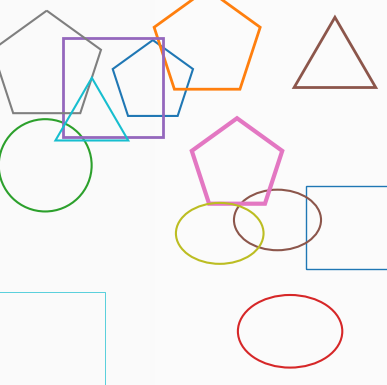[{"shape": "pentagon", "thickness": 1.5, "radius": 0.54, "center": [0.394, 0.787]}, {"shape": "square", "thickness": 1, "radius": 0.54, "center": [0.898, 0.409]}, {"shape": "pentagon", "thickness": 2, "radius": 0.72, "center": [0.535, 0.885]}, {"shape": "circle", "thickness": 1.5, "radius": 0.6, "center": [0.117, 0.571]}, {"shape": "oval", "thickness": 1.5, "radius": 0.67, "center": [0.749, 0.14]}, {"shape": "square", "thickness": 2, "radius": 0.64, "center": [0.292, 0.773]}, {"shape": "triangle", "thickness": 2, "radius": 0.61, "center": [0.864, 0.834]}, {"shape": "oval", "thickness": 1.5, "radius": 0.56, "center": [0.716, 0.429]}, {"shape": "pentagon", "thickness": 3, "radius": 0.61, "center": [0.612, 0.57]}, {"shape": "pentagon", "thickness": 1.5, "radius": 0.74, "center": [0.121, 0.825]}, {"shape": "oval", "thickness": 1.5, "radius": 0.57, "center": [0.567, 0.394]}, {"shape": "square", "thickness": 0.5, "radius": 0.69, "center": [0.134, 0.104]}, {"shape": "triangle", "thickness": 1.5, "radius": 0.54, "center": [0.237, 0.689]}]